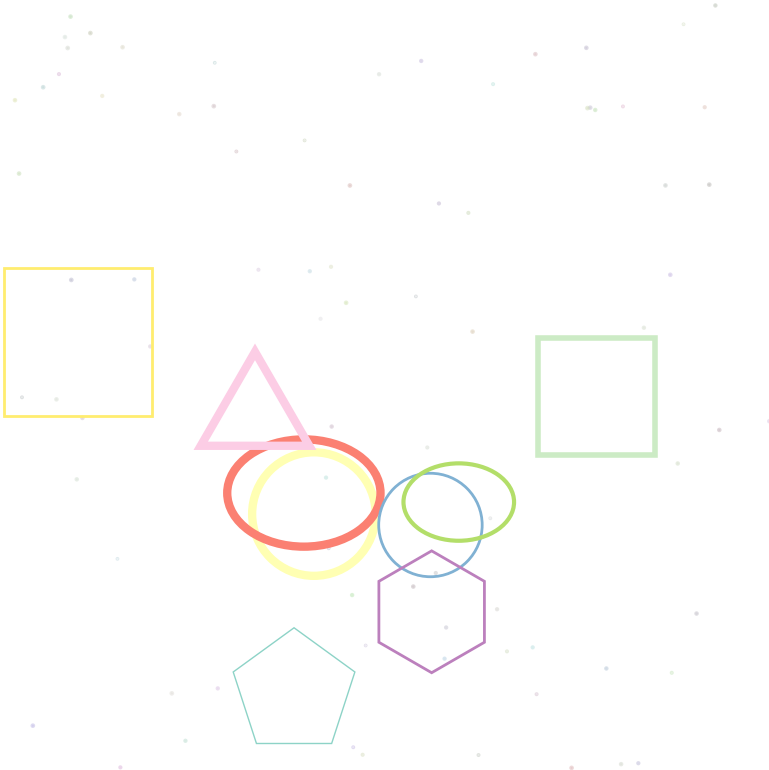[{"shape": "pentagon", "thickness": 0.5, "radius": 0.42, "center": [0.382, 0.102]}, {"shape": "circle", "thickness": 3, "radius": 0.4, "center": [0.408, 0.332]}, {"shape": "oval", "thickness": 3, "radius": 0.5, "center": [0.395, 0.36]}, {"shape": "circle", "thickness": 1, "radius": 0.34, "center": [0.559, 0.318]}, {"shape": "oval", "thickness": 1.5, "radius": 0.36, "center": [0.596, 0.348]}, {"shape": "triangle", "thickness": 3, "radius": 0.41, "center": [0.331, 0.462]}, {"shape": "hexagon", "thickness": 1, "radius": 0.4, "center": [0.561, 0.205]}, {"shape": "square", "thickness": 2, "radius": 0.38, "center": [0.775, 0.485]}, {"shape": "square", "thickness": 1, "radius": 0.48, "center": [0.101, 0.556]}]